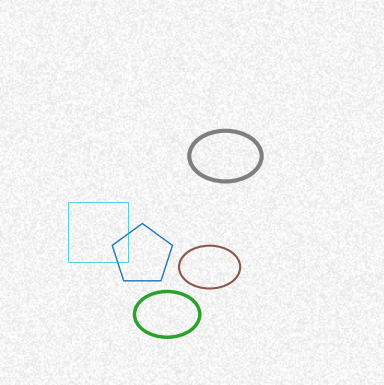[{"shape": "pentagon", "thickness": 1, "radius": 0.41, "center": [0.37, 0.337]}, {"shape": "oval", "thickness": 2.5, "radius": 0.42, "center": [0.434, 0.183]}, {"shape": "oval", "thickness": 1.5, "radius": 0.4, "center": [0.544, 0.306]}, {"shape": "oval", "thickness": 3, "radius": 0.47, "center": [0.586, 0.595]}, {"shape": "square", "thickness": 0.5, "radius": 0.39, "center": [0.255, 0.397]}]